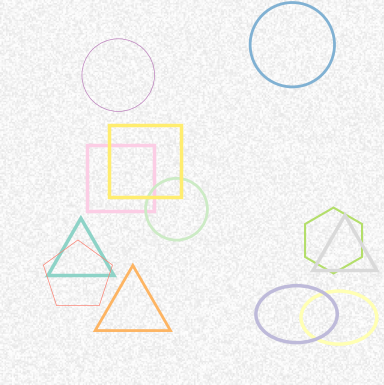[{"shape": "triangle", "thickness": 2.5, "radius": 0.5, "center": [0.21, 0.334]}, {"shape": "oval", "thickness": 2.5, "radius": 0.49, "center": [0.88, 0.175]}, {"shape": "oval", "thickness": 2.5, "radius": 0.53, "center": [0.77, 0.184]}, {"shape": "pentagon", "thickness": 0.5, "radius": 0.47, "center": [0.202, 0.282]}, {"shape": "circle", "thickness": 2, "radius": 0.55, "center": [0.759, 0.884]}, {"shape": "triangle", "thickness": 2, "radius": 0.56, "center": [0.345, 0.198]}, {"shape": "hexagon", "thickness": 1.5, "radius": 0.43, "center": [0.866, 0.375]}, {"shape": "square", "thickness": 2.5, "radius": 0.43, "center": [0.312, 0.537]}, {"shape": "triangle", "thickness": 2.5, "radius": 0.48, "center": [0.896, 0.345]}, {"shape": "circle", "thickness": 0.5, "radius": 0.47, "center": [0.307, 0.805]}, {"shape": "circle", "thickness": 2, "radius": 0.4, "center": [0.458, 0.457]}, {"shape": "square", "thickness": 2.5, "radius": 0.47, "center": [0.377, 0.581]}]